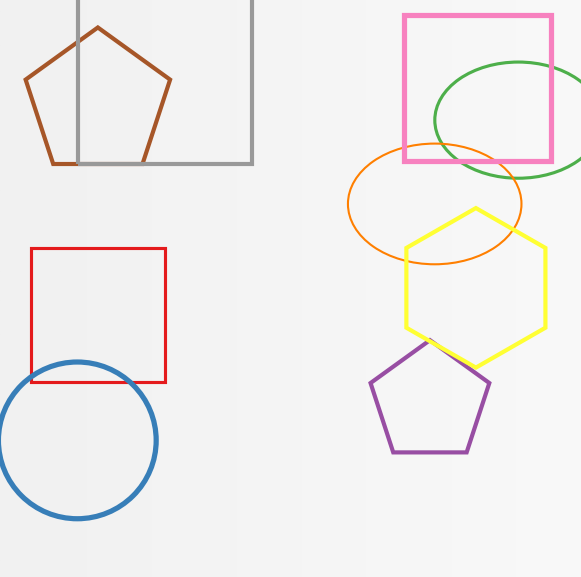[{"shape": "square", "thickness": 1.5, "radius": 0.58, "center": [0.168, 0.454]}, {"shape": "circle", "thickness": 2.5, "radius": 0.68, "center": [0.133, 0.237]}, {"shape": "oval", "thickness": 1.5, "radius": 0.72, "center": [0.892, 0.791]}, {"shape": "pentagon", "thickness": 2, "radius": 0.54, "center": [0.74, 0.303]}, {"shape": "oval", "thickness": 1, "radius": 0.75, "center": [0.748, 0.646]}, {"shape": "hexagon", "thickness": 2, "radius": 0.69, "center": [0.819, 0.501]}, {"shape": "pentagon", "thickness": 2, "radius": 0.65, "center": [0.168, 0.821]}, {"shape": "square", "thickness": 2.5, "radius": 0.63, "center": [0.821, 0.847]}, {"shape": "square", "thickness": 2, "radius": 0.75, "center": [0.284, 0.864]}]